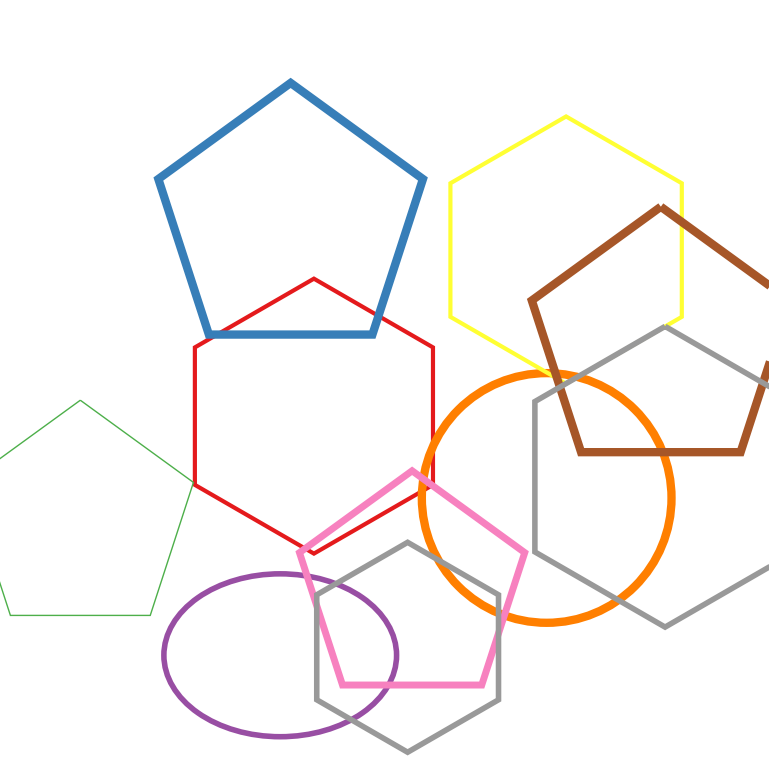[{"shape": "hexagon", "thickness": 1.5, "radius": 0.89, "center": [0.408, 0.46]}, {"shape": "pentagon", "thickness": 3, "radius": 0.9, "center": [0.377, 0.712]}, {"shape": "pentagon", "thickness": 0.5, "radius": 0.77, "center": [0.104, 0.326]}, {"shape": "oval", "thickness": 2, "radius": 0.76, "center": [0.364, 0.149]}, {"shape": "circle", "thickness": 3, "radius": 0.81, "center": [0.71, 0.353]}, {"shape": "hexagon", "thickness": 1.5, "radius": 0.87, "center": [0.735, 0.675]}, {"shape": "pentagon", "thickness": 3, "radius": 0.88, "center": [0.858, 0.555]}, {"shape": "pentagon", "thickness": 2.5, "radius": 0.77, "center": [0.535, 0.235]}, {"shape": "hexagon", "thickness": 2, "radius": 0.68, "center": [0.529, 0.159]}, {"shape": "hexagon", "thickness": 2, "radius": 0.98, "center": [0.864, 0.381]}]